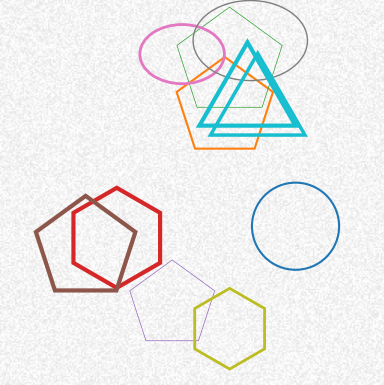[{"shape": "circle", "thickness": 1.5, "radius": 0.57, "center": [0.768, 0.412]}, {"shape": "pentagon", "thickness": 1.5, "radius": 0.66, "center": [0.584, 0.72]}, {"shape": "pentagon", "thickness": 0.5, "radius": 0.72, "center": [0.596, 0.838]}, {"shape": "hexagon", "thickness": 3, "radius": 0.65, "center": [0.303, 0.382]}, {"shape": "pentagon", "thickness": 0.5, "radius": 0.58, "center": [0.447, 0.209]}, {"shape": "pentagon", "thickness": 3, "radius": 0.68, "center": [0.222, 0.355]}, {"shape": "oval", "thickness": 2, "radius": 0.55, "center": [0.473, 0.859]}, {"shape": "oval", "thickness": 1, "radius": 0.74, "center": [0.65, 0.895]}, {"shape": "hexagon", "thickness": 2, "radius": 0.52, "center": [0.596, 0.146]}, {"shape": "triangle", "thickness": 3, "radius": 0.72, "center": [0.643, 0.746]}, {"shape": "triangle", "thickness": 2.5, "radius": 0.71, "center": [0.669, 0.72]}]